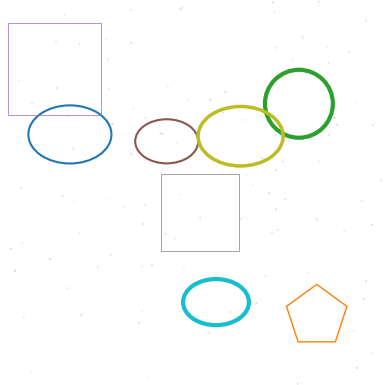[{"shape": "oval", "thickness": 1.5, "radius": 0.54, "center": [0.182, 0.651]}, {"shape": "pentagon", "thickness": 1, "radius": 0.41, "center": [0.823, 0.179]}, {"shape": "circle", "thickness": 3, "radius": 0.44, "center": [0.776, 0.731]}, {"shape": "square", "thickness": 0.5, "radius": 0.6, "center": [0.142, 0.822]}, {"shape": "oval", "thickness": 1.5, "radius": 0.41, "center": [0.433, 0.633]}, {"shape": "square", "thickness": 0.5, "radius": 0.5, "center": [0.519, 0.449]}, {"shape": "oval", "thickness": 2.5, "radius": 0.55, "center": [0.625, 0.646]}, {"shape": "oval", "thickness": 3, "radius": 0.43, "center": [0.561, 0.215]}]